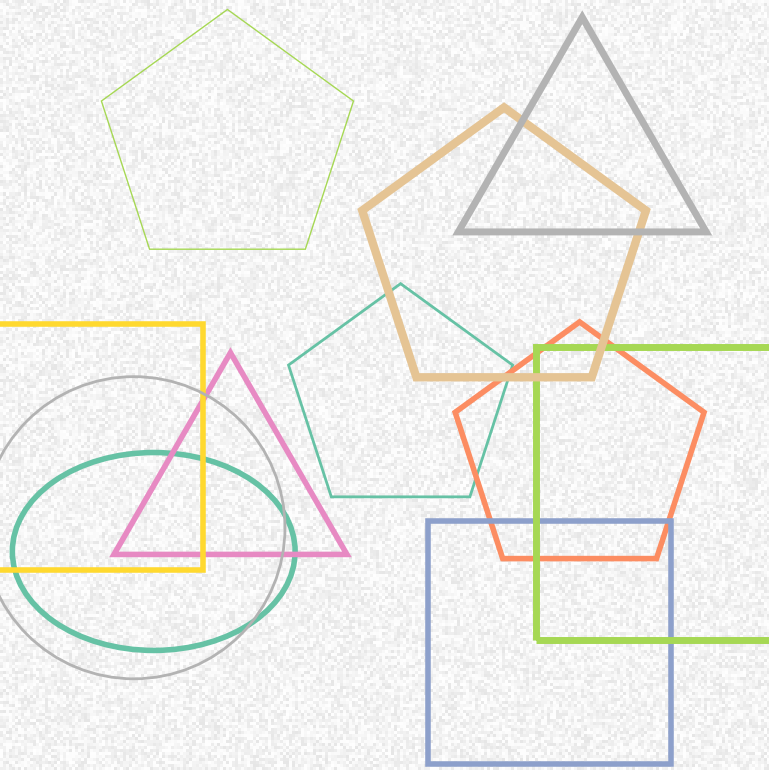[{"shape": "pentagon", "thickness": 1, "radius": 0.77, "center": [0.52, 0.479]}, {"shape": "oval", "thickness": 2, "radius": 0.92, "center": [0.2, 0.284]}, {"shape": "pentagon", "thickness": 2, "radius": 0.85, "center": [0.753, 0.412]}, {"shape": "square", "thickness": 2, "radius": 0.79, "center": [0.714, 0.165]}, {"shape": "triangle", "thickness": 2, "radius": 0.87, "center": [0.299, 0.367]}, {"shape": "pentagon", "thickness": 0.5, "radius": 0.86, "center": [0.295, 0.816]}, {"shape": "square", "thickness": 2.5, "radius": 0.95, "center": [0.887, 0.359]}, {"shape": "square", "thickness": 2, "radius": 0.8, "center": [0.105, 0.42]}, {"shape": "pentagon", "thickness": 3, "radius": 0.97, "center": [0.655, 0.667]}, {"shape": "triangle", "thickness": 2.5, "radius": 0.93, "center": [0.756, 0.792]}, {"shape": "circle", "thickness": 1, "radius": 0.98, "center": [0.174, 0.315]}]